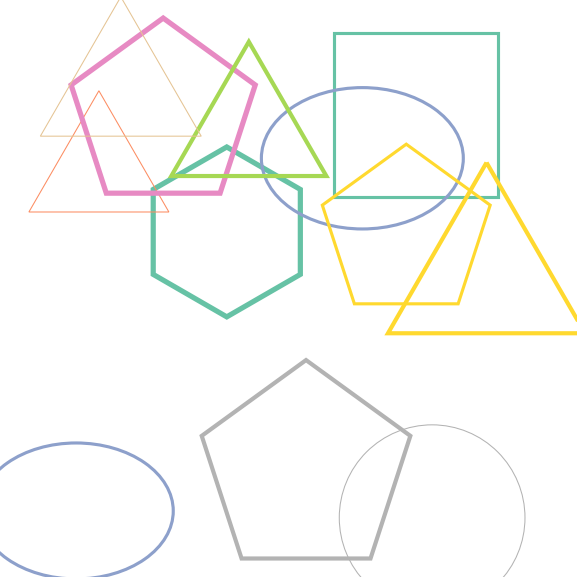[{"shape": "hexagon", "thickness": 2.5, "radius": 0.74, "center": [0.393, 0.598]}, {"shape": "square", "thickness": 1.5, "radius": 0.71, "center": [0.721, 0.799]}, {"shape": "triangle", "thickness": 0.5, "radius": 0.7, "center": [0.171, 0.702]}, {"shape": "oval", "thickness": 1.5, "radius": 0.84, "center": [0.132, 0.114]}, {"shape": "oval", "thickness": 1.5, "radius": 0.87, "center": [0.627, 0.725]}, {"shape": "pentagon", "thickness": 2.5, "radius": 0.84, "center": [0.283, 0.8]}, {"shape": "triangle", "thickness": 2, "radius": 0.78, "center": [0.431, 0.772]}, {"shape": "pentagon", "thickness": 1.5, "radius": 0.76, "center": [0.703, 0.597]}, {"shape": "triangle", "thickness": 2, "radius": 0.99, "center": [0.842, 0.521]}, {"shape": "triangle", "thickness": 0.5, "radius": 0.8, "center": [0.209, 0.844]}, {"shape": "pentagon", "thickness": 2, "radius": 0.95, "center": [0.53, 0.186]}, {"shape": "circle", "thickness": 0.5, "radius": 0.8, "center": [0.748, 0.103]}]